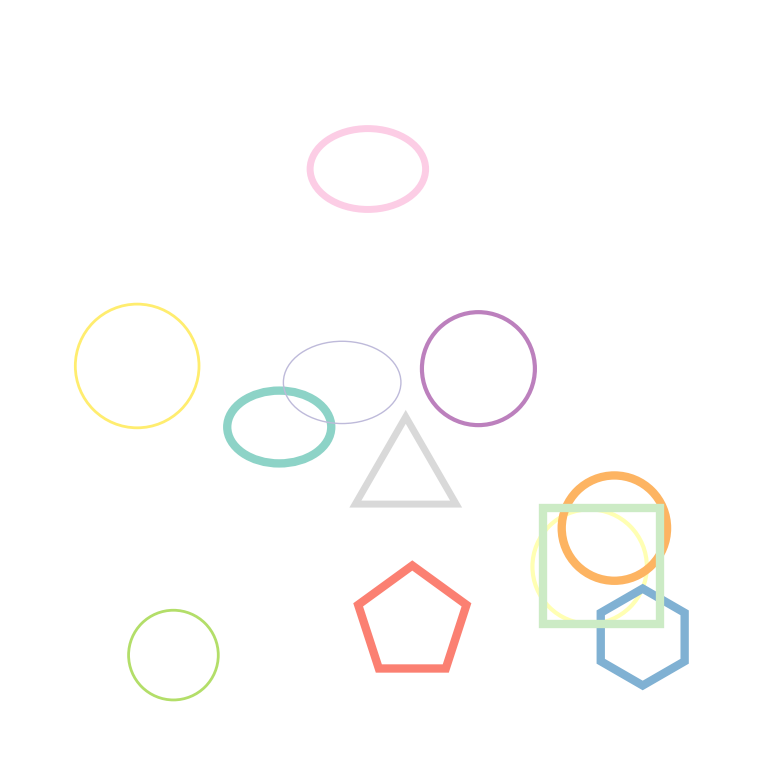[{"shape": "oval", "thickness": 3, "radius": 0.34, "center": [0.363, 0.445]}, {"shape": "circle", "thickness": 1.5, "radius": 0.37, "center": [0.766, 0.264]}, {"shape": "oval", "thickness": 0.5, "radius": 0.38, "center": [0.444, 0.503]}, {"shape": "pentagon", "thickness": 3, "radius": 0.37, "center": [0.535, 0.192]}, {"shape": "hexagon", "thickness": 3, "radius": 0.31, "center": [0.835, 0.173]}, {"shape": "circle", "thickness": 3, "radius": 0.34, "center": [0.798, 0.314]}, {"shape": "circle", "thickness": 1, "radius": 0.29, "center": [0.225, 0.149]}, {"shape": "oval", "thickness": 2.5, "radius": 0.37, "center": [0.478, 0.78]}, {"shape": "triangle", "thickness": 2.5, "radius": 0.38, "center": [0.527, 0.383]}, {"shape": "circle", "thickness": 1.5, "radius": 0.37, "center": [0.621, 0.521]}, {"shape": "square", "thickness": 3, "radius": 0.38, "center": [0.781, 0.265]}, {"shape": "circle", "thickness": 1, "radius": 0.4, "center": [0.178, 0.525]}]